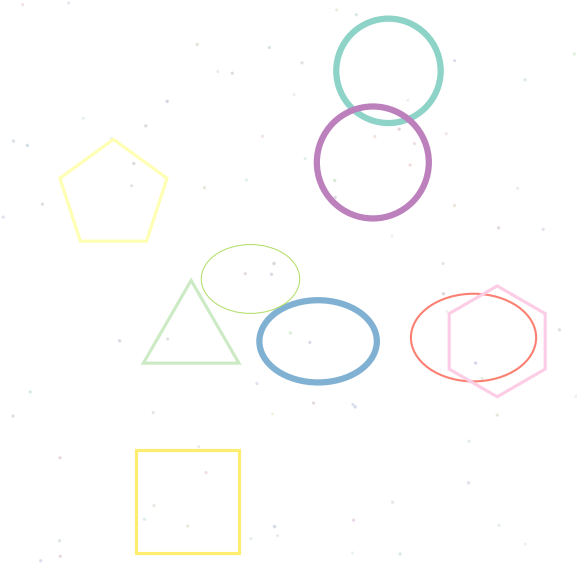[{"shape": "circle", "thickness": 3, "radius": 0.45, "center": [0.673, 0.876]}, {"shape": "pentagon", "thickness": 1.5, "radius": 0.49, "center": [0.196, 0.66]}, {"shape": "oval", "thickness": 1, "radius": 0.54, "center": [0.82, 0.415]}, {"shape": "oval", "thickness": 3, "radius": 0.51, "center": [0.551, 0.408]}, {"shape": "oval", "thickness": 0.5, "radius": 0.43, "center": [0.434, 0.516]}, {"shape": "hexagon", "thickness": 1.5, "radius": 0.48, "center": [0.861, 0.408]}, {"shape": "circle", "thickness": 3, "radius": 0.48, "center": [0.646, 0.718]}, {"shape": "triangle", "thickness": 1.5, "radius": 0.48, "center": [0.331, 0.418]}, {"shape": "square", "thickness": 1.5, "radius": 0.45, "center": [0.325, 0.13]}]